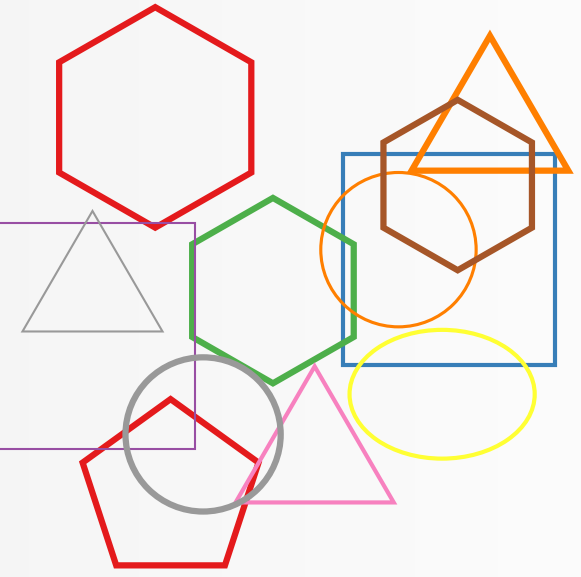[{"shape": "pentagon", "thickness": 3, "radius": 0.8, "center": [0.293, 0.149]}, {"shape": "hexagon", "thickness": 3, "radius": 0.95, "center": [0.267, 0.796]}, {"shape": "square", "thickness": 2, "radius": 0.91, "center": [0.772, 0.55]}, {"shape": "hexagon", "thickness": 3, "radius": 0.8, "center": [0.47, 0.496]}, {"shape": "square", "thickness": 1, "radius": 0.98, "center": [0.139, 0.417]}, {"shape": "triangle", "thickness": 3, "radius": 0.78, "center": [0.843, 0.781]}, {"shape": "circle", "thickness": 1.5, "radius": 0.67, "center": [0.686, 0.567]}, {"shape": "oval", "thickness": 2, "radius": 0.8, "center": [0.761, 0.316]}, {"shape": "hexagon", "thickness": 3, "radius": 0.74, "center": [0.787, 0.679]}, {"shape": "triangle", "thickness": 2, "radius": 0.79, "center": [0.541, 0.208]}, {"shape": "circle", "thickness": 3, "radius": 0.67, "center": [0.349, 0.247]}, {"shape": "triangle", "thickness": 1, "radius": 0.7, "center": [0.159, 0.495]}]